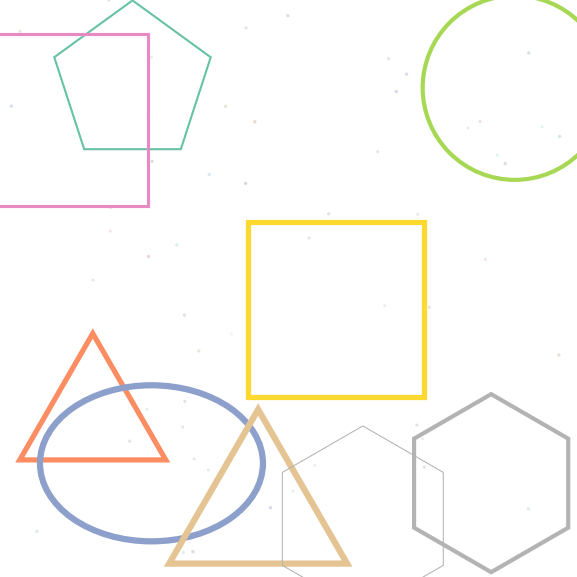[{"shape": "pentagon", "thickness": 1, "radius": 0.71, "center": [0.229, 0.856]}, {"shape": "triangle", "thickness": 2.5, "radius": 0.73, "center": [0.161, 0.276]}, {"shape": "oval", "thickness": 3, "radius": 0.97, "center": [0.262, 0.197]}, {"shape": "square", "thickness": 1.5, "radius": 0.75, "center": [0.108, 0.791]}, {"shape": "circle", "thickness": 2, "radius": 0.8, "center": [0.891, 0.847]}, {"shape": "square", "thickness": 2.5, "radius": 0.76, "center": [0.582, 0.463]}, {"shape": "triangle", "thickness": 3, "radius": 0.89, "center": [0.447, 0.112]}, {"shape": "hexagon", "thickness": 0.5, "radius": 0.8, "center": [0.628, 0.101]}, {"shape": "hexagon", "thickness": 2, "radius": 0.77, "center": [0.851, 0.162]}]